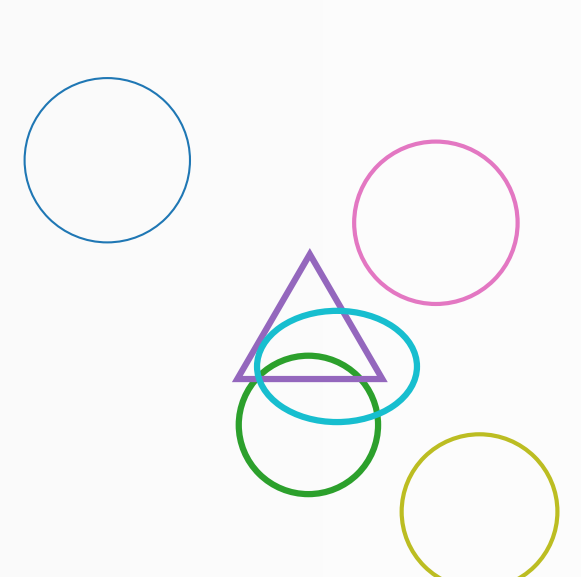[{"shape": "circle", "thickness": 1, "radius": 0.71, "center": [0.185, 0.722]}, {"shape": "circle", "thickness": 3, "radius": 0.6, "center": [0.531, 0.263]}, {"shape": "triangle", "thickness": 3, "radius": 0.72, "center": [0.533, 0.415]}, {"shape": "circle", "thickness": 2, "radius": 0.7, "center": [0.75, 0.613]}, {"shape": "circle", "thickness": 2, "radius": 0.67, "center": [0.825, 0.113]}, {"shape": "oval", "thickness": 3, "radius": 0.69, "center": [0.58, 0.365]}]